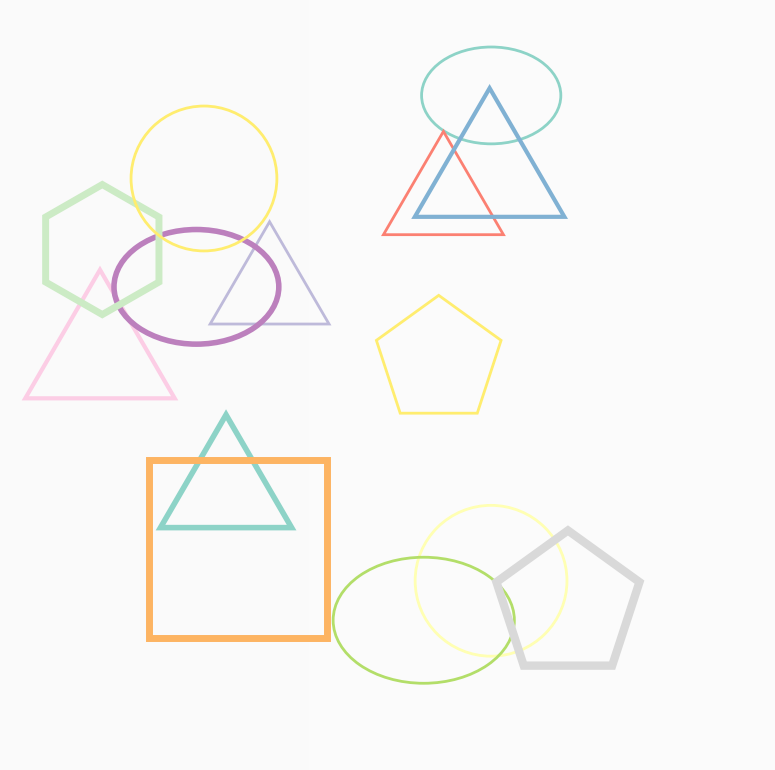[{"shape": "oval", "thickness": 1, "radius": 0.45, "center": [0.634, 0.876]}, {"shape": "triangle", "thickness": 2, "radius": 0.49, "center": [0.292, 0.364]}, {"shape": "circle", "thickness": 1, "radius": 0.49, "center": [0.634, 0.246]}, {"shape": "triangle", "thickness": 1, "radius": 0.44, "center": [0.348, 0.623]}, {"shape": "triangle", "thickness": 1, "radius": 0.45, "center": [0.572, 0.74]}, {"shape": "triangle", "thickness": 1.5, "radius": 0.56, "center": [0.632, 0.774]}, {"shape": "square", "thickness": 2.5, "radius": 0.57, "center": [0.307, 0.287]}, {"shape": "oval", "thickness": 1, "radius": 0.58, "center": [0.547, 0.194]}, {"shape": "triangle", "thickness": 1.5, "radius": 0.56, "center": [0.129, 0.538]}, {"shape": "pentagon", "thickness": 3, "radius": 0.49, "center": [0.733, 0.214]}, {"shape": "oval", "thickness": 2, "radius": 0.53, "center": [0.253, 0.627]}, {"shape": "hexagon", "thickness": 2.5, "radius": 0.42, "center": [0.132, 0.676]}, {"shape": "pentagon", "thickness": 1, "radius": 0.42, "center": [0.566, 0.532]}, {"shape": "circle", "thickness": 1, "radius": 0.47, "center": [0.263, 0.768]}]